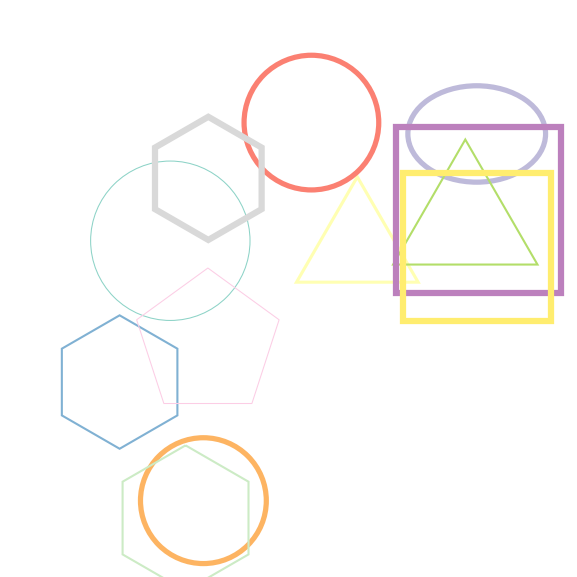[{"shape": "circle", "thickness": 0.5, "radius": 0.69, "center": [0.295, 0.582]}, {"shape": "triangle", "thickness": 1.5, "radius": 0.61, "center": [0.619, 0.571]}, {"shape": "oval", "thickness": 2.5, "radius": 0.6, "center": [0.825, 0.767]}, {"shape": "circle", "thickness": 2.5, "radius": 0.58, "center": [0.539, 0.787]}, {"shape": "hexagon", "thickness": 1, "radius": 0.58, "center": [0.207, 0.338]}, {"shape": "circle", "thickness": 2.5, "radius": 0.54, "center": [0.352, 0.132]}, {"shape": "triangle", "thickness": 1, "radius": 0.72, "center": [0.806, 0.613]}, {"shape": "pentagon", "thickness": 0.5, "radius": 0.65, "center": [0.36, 0.405]}, {"shape": "hexagon", "thickness": 3, "radius": 0.53, "center": [0.361, 0.69]}, {"shape": "square", "thickness": 3, "radius": 0.72, "center": [0.829, 0.635]}, {"shape": "hexagon", "thickness": 1, "radius": 0.63, "center": [0.321, 0.102]}, {"shape": "square", "thickness": 3, "radius": 0.64, "center": [0.826, 0.572]}]